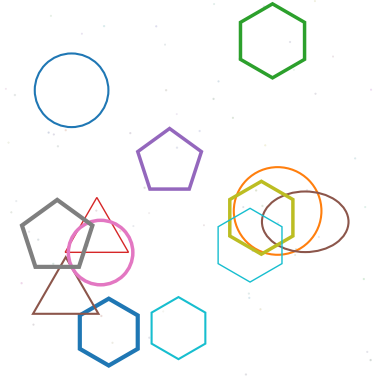[{"shape": "hexagon", "thickness": 3, "radius": 0.43, "center": [0.283, 0.137]}, {"shape": "circle", "thickness": 1.5, "radius": 0.48, "center": [0.186, 0.765]}, {"shape": "circle", "thickness": 1.5, "radius": 0.57, "center": [0.721, 0.452]}, {"shape": "hexagon", "thickness": 2.5, "radius": 0.48, "center": [0.708, 0.894]}, {"shape": "triangle", "thickness": 1, "radius": 0.47, "center": [0.252, 0.392]}, {"shape": "pentagon", "thickness": 2.5, "radius": 0.43, "center": [0.44, 0.579]}, {"shape": "oval", "thickness": 1.5, "radius": 0.56, "center": [0.793, 0.424]}, {"shape": "triangle", "thickness": 1.5, "radius": 0.49, "center": [0.171, 0.234]}, {"shape": "circle", "thickness": 2.5, "radius": 0.42, "center": [0.261, 0.344]}, {"shape": "pentagon", "thickness": 3, "radius": 0.48, "center": [0.149, 0.385]}, {"shape": "hexagon", "thickness": 2.5, "radius": 0.47, "center": [0.679, 0.434]}, {"shape": "hexagon", "thickness": 1.5, "radius": 0.4, "center": [0.464, 0.148]}, {"shape": "hexagon", "thickness": 1, "radius": 0.48, "center": [0.649, 0.363]}]